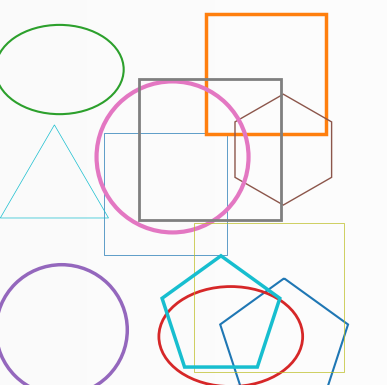[{"shape": "square", "thickness": 0.5, "radius": 0.8, "center": [0.428, 0.496]}, {"shape": "pentagon", "thickness": 1.5, "radius": 0.87, "center": [0.733, 0.104]}, {"shape": "square", "thickness": 2.5, "radius": 0.78, "center": [0.687, 0.807]}, {"shape": "oval", "thickness": 1.5, "radius": 0.83, "center": [0.154, 0.819]}, {"shape": "oval", "thickness": 2, "radius": 0.93, "center": [0.596, 0.126]}, {"shape": "circle", "thickness": 2.5, "radius": 0.85, "center": [0.159, 0.143]}, {"shape": "hexagon", "thickness": 1, "radius": 0.72, "center": [0.731, 0.611]}, {"shape": "circle", "thickness": 3, "radius": 0.98, "center": [0.445, 0.592]}, {"shape": "square", "thickness": 2, "radius": 0.92, "center": [0.542, 0.612]}, {"shape": "square", "thickness": 0.5, "radius": 0.97, "center": [0.695, 0.227]}, {"shape": "triangle", "thickness": 0.5, "radius": 0.81, "center": [0.14, 0.514]}, {"shape": "pentagon", "thickness": 2.5, "radius": 0.8, "center": [0.57, 0.176]}]